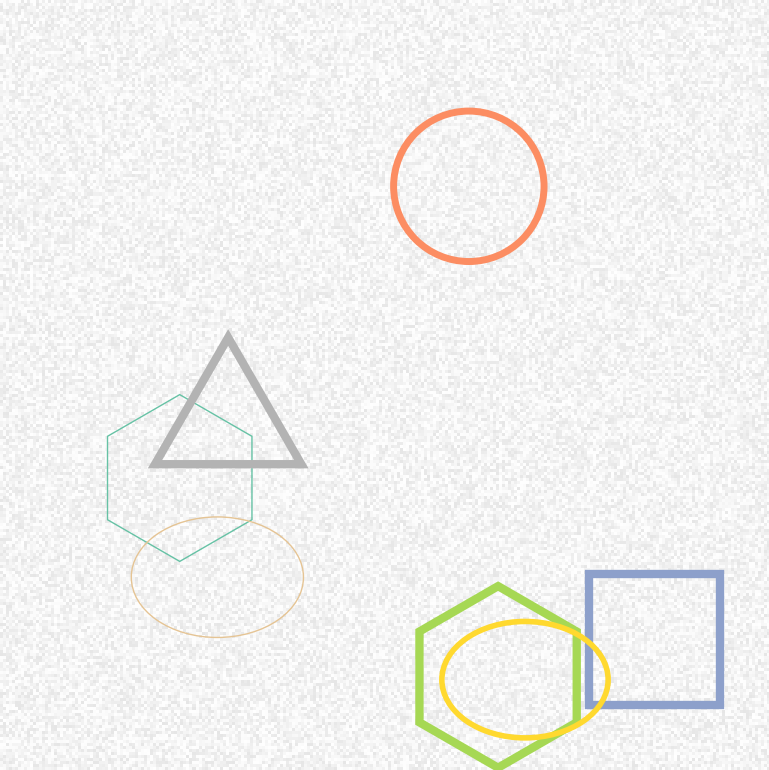[{"shape": "hexagon", "thickness": 0.5, "radius": 0.54, "center": [0.233, 0.379]}, {"shape": "circle", "thickness": 2.5, "radius": 0.49, "center": [0.609, 0.758]}, {"shape": "square", "thickness": 3, "radius": 0.43, "center": [0.85, 0.169]}, {"shape": "hexagon", "thickness": 3, "radius": 0.59, "center": [0.647, 0.121]}, {"shape": "oval", "thickness": 2, "radius": 0.54, "center": [0.682, 0.117]}, {"shape": "oval", "thickness": 0.5, "radius": 0.56, "center": [0.282, 0.25]}, {"shape": "triangle", "thickness": 3, "radius": 0.55, "center": [0.296, 0.452]}]